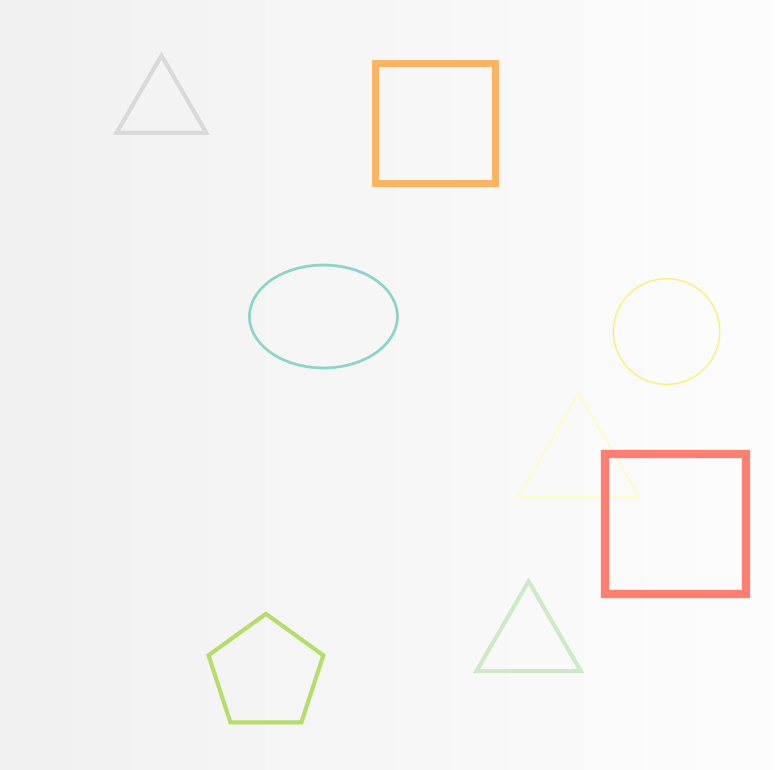[{"shape": "oval", "thickness": 1, "radius": 0.48, "center": [0.417, 0.589]}, {"shape": "triangle", "thickness": 0.5, "radius": 0.45, "center": [0.747, 0.4]}, {"shape": "square", "thickness": 3, "radius": 0.46, "center": [0.872, 0.32]}, {"shape": "square", "thickness": 2.5, "radius": 0.39, "center": [0.561, 0.84]}, {"shape": "pentagon", "thickness": 1.5, "radius": 0.39, "center": [0.343, 0.125]}, {"shape": "triangle", "thickness": 1.5, "radius": 0.33, "center": [0.208, 0.861]}, {"shape": "triangle", "thickness": 1.5, "radius": 0.39, "center": [0.682, 0.167]}, {"shape": "circle", "thickness": 0.5, "radius": 0.34, "center": [0.86, 0.569]}]